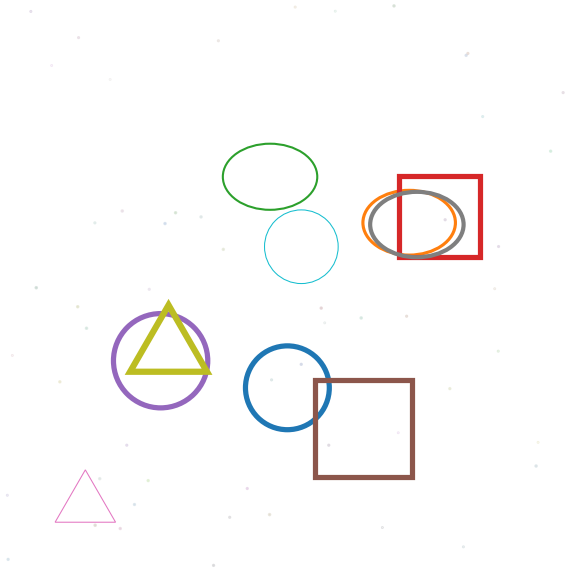[{"shape": "circle", "thickness": 2.5, "radius": 0.36, "center": [0.498, 0.328]}, {"shape": "oval", "thickness": 1.5, "radius": 0.4, "center": [0.709, 0.613]}, {"shape": "oval", "thickness": 1, "radius": 0.41, "center": [0.468, 0.693]}, {"shape": "square", "thickness": 2.5, "radius": 0.35, "center": [0.761, 0.625]}, {"shape": "circle", "thickness": 2.5, "radius": 0.41, "center": [0.278, 0.374]}, {"shape": "square", "thickness": 2.5, "radius": 0.42, "center": [0.629, 0.257]}, {"shape": "triangle", "thickness": 0.5, "radius": 0.3, "center": [0.148, 0.125]}, {"shape": "oval", "thickness": 2, "radius": 0.4, "center": [0.722, 0.61]}, {"shape": "triangle", "thickness": 3, "radius": 0.38, "center": [0.292, 0.394]}, {"shape": "circle", "thickness": 0.5, "radius": 0.32, "center": [0.522, 0.572]}]